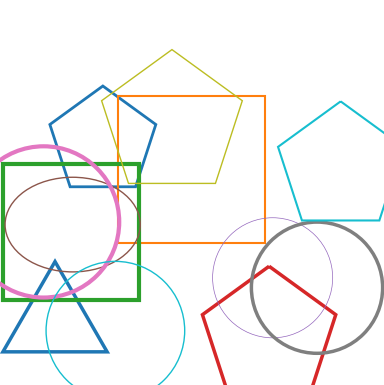[{"shape": "pentagon", "thickness": 2, "radius": 0.72, "center": [0.267, 0.632]}, {"shape": "triangle", "thickness": 2.5, "radius": 0.78, "center": [0.143, 0.164]}, {"shape": "square", "thickness": 1.5, "radius": 0.95, "center": [0.498, 0.559]}, {"shape": "square", "thickness": 3, "radius": 0.88, "center": [0.184, 0.397]}, {"shape": "pentagon", "thickness": 2.5, "radius": 0.91, "center": [0.699, 0.126]}, {"shape": "circle", "thickness": 0.5, "radius": 0.78, "center": [0.708, 0.279]}, {"shape": "oval", "thickness": 1, "radius": 0.88, "center": [0.189, 0.417]}, {"shape": "circle", "thickness": 3, "radius": 0.98, "center": [0.113, 0.424]}, {"shape": "circle", "thickness": 2.5, "radius": 0.85, "center": [0.823, 0.253]}, {"shape": "pentagon", "thickness": 1, "radius": 0.96, "center": [0.447, 0.679]}, {"shape": "pentagon", "thickness": 1.5, "radius": 0.85, "center": [0.885, 0.566]}, {"shape": "circle", "thickness": 1, "radius": 0.9, "center": [0.3, 0.141]}]